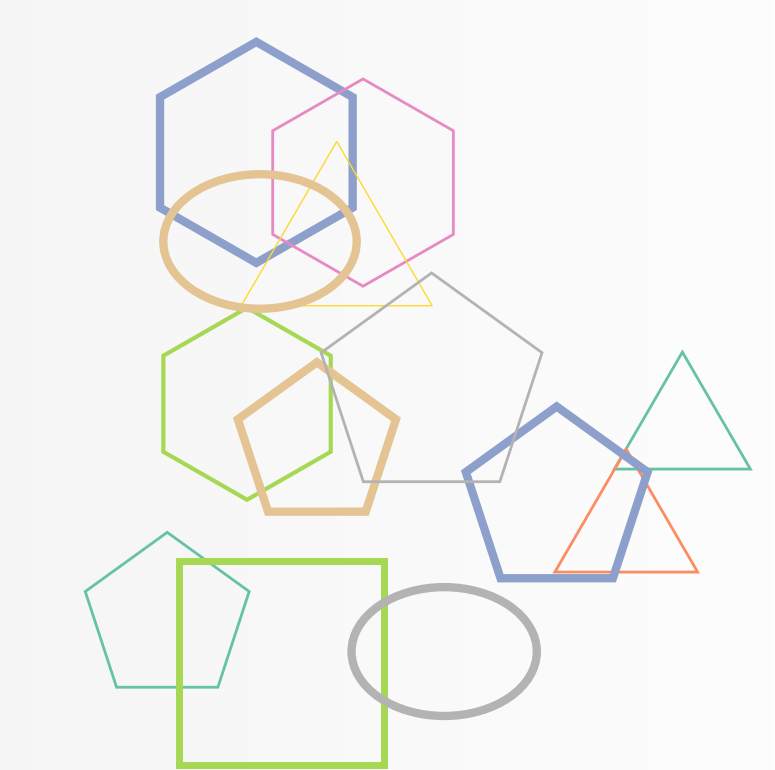[{"shape": "triangle", "thickness": 1, "radius": 0.51, "center": [0.881, 0.441]}, {"shape": "pentagon", "thickness": 1, "radius": 0.56, "center": [0.216, 0.197]}, {"shape": "triangle", "thickness": 1, "radius": 0.53, "center": [0.808, 0.31]}, {"shape": "hexagon", "thickness": 3, "radius": 0.72, "center": [0.331, 0.802]}, {"shape": "pentagon", "thickness": 3, "radius": 0.62, "center": [0.718, 0.349]}, {"shape": "hexagon", "thickness": 1, "radius": 0.67, "center": [0.468, 0.763]}, {"shape": "hexagon", "thickness": 1.5, "radius": 0.62, "center": [0.319, 0.476]}, {"shape": "square", "thickness": 2.5, "radius": 0.66, "center": [0.364, 0.139]}, {"shape": "triangle", "thickness": 0.5, "radius": 0.71, "center": [0.434, 0.674]}, {"shape": "pentagon", "thickness": 3, "radius": 0.54, "center": [0.409, 0.422]}, {"shape": "oval", "thickness": 3, "radius": 0.62, "center": [0.335, 0.686]}, {"shape": "pentagon", "thickness": 1, "radius": 0.75, "center": [0.557, 0.496]}, {"shape": "oval", "thickness": 3, "radius": 0.6, "center": [0.573, 0.154]}]